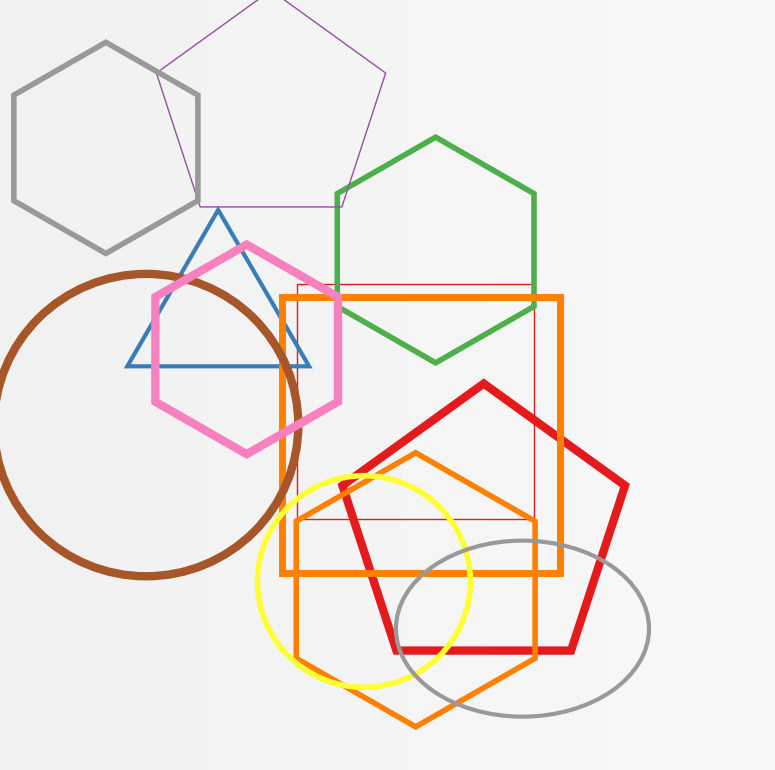[{"shape": "square", "thickness": 0.5, "radius": 0.76, "center": [0.536, 0.478]}, {"shape": "pentagon", "thickness": 3, "radius": 0.96, "center": [0.624, 0.31]}, {"shape": "triangle", "thickness": 1.5, "radius": 0.68, "center": [0.282, 0.592]}, {"shape": "hexagon", "thickness": 2, "radius": 0.73, "center": [0.562, 0.675]}, {"shape": "pentagon", "thickness": 0.5, "radius": 0.78, "center": [0.35, 0.857]}, {"shape": "hexagon", "thickness": 2, "radius": 0.89, "center": [0.536, 0.234]}, {"shape": "square", "thickness": 2.5, "radius": 0.9, "center": [0.543, 0.435]}, {"shape": "circle", "thickness": 2, "radius": 0.69, "center": [0.47, 0.245]}, {"shape": "circle", "thickness": 3, "radius": 0.98, "center": [0.189, 0.448]}, {"shape": "hexagon", "thickness": 3, "radius": 0.68, "center": [0.318, 0.546]}, {"shape": "oval", "thickness": 1.5, "radius": 0.82, "center": [0.674, 0.184]}, {"shape": "hexagon", "thickness": 2, "radius": 0.69, "center": [0.137, 0.808]}]